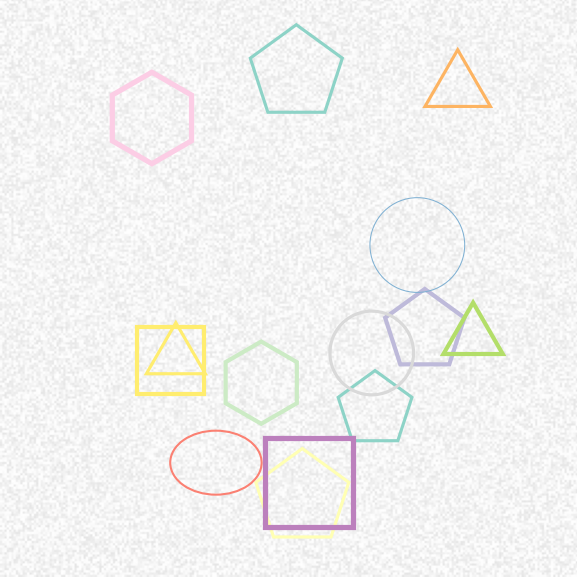[{"shape": "pentagon", "thickness": 1.5, "radius": 0.42, "center": [0.513, 0.873]}, {"shape": "pentagon", "thickness": 1.5, "radius": 0.34, "center": [0.649, 0.29]}, {"shape": "pentagon", "thickness": 1.5, "radius": 0.42, "center": [0.523, 0.138]}, {"shape": "pentagon", "thickness": 2, "radius": 0.36, "center": [0.736, 0.427]}, {"shape": "oval", "thickness": 1, "radius": 0.4, "center": [0.374, 0.198]}, {"shape": "circle", "thickness": 0.5, "radius": 0.41, "center": [0.723, 0.575]}, {"shape": "triangle", "thickness": 1.5, "radius": 0.33, "center": [0.793, 0.848]}, {"shape": "triangle", "thickness": 2, "radius": 0.3, "center": [0.819, 0.416]}, {"shape": "hexagon", "thickness": 2.5, "radius": 0.4, "center": [0.263, 0.795]}, {"shape": "circle", "thickness": 1.5, "radius": 0.36, "center": [0.644, 0.388]}, {"shape": "square", "thickness": 2.5, "radius": 0.38, "center": [0.535, 0.163]}, {"shape": "hexagon", "thickness": 2, "radius": 0.36, "center": [0.452, 0.336]}, {"shape": "triangle", "thickness": 1.5, "radius": 0.29, "center": [0.304, 0.381]}, {"shape": "square", "thickness": 2, "radius": 0.29, "center": [0.295, 0.375]}]